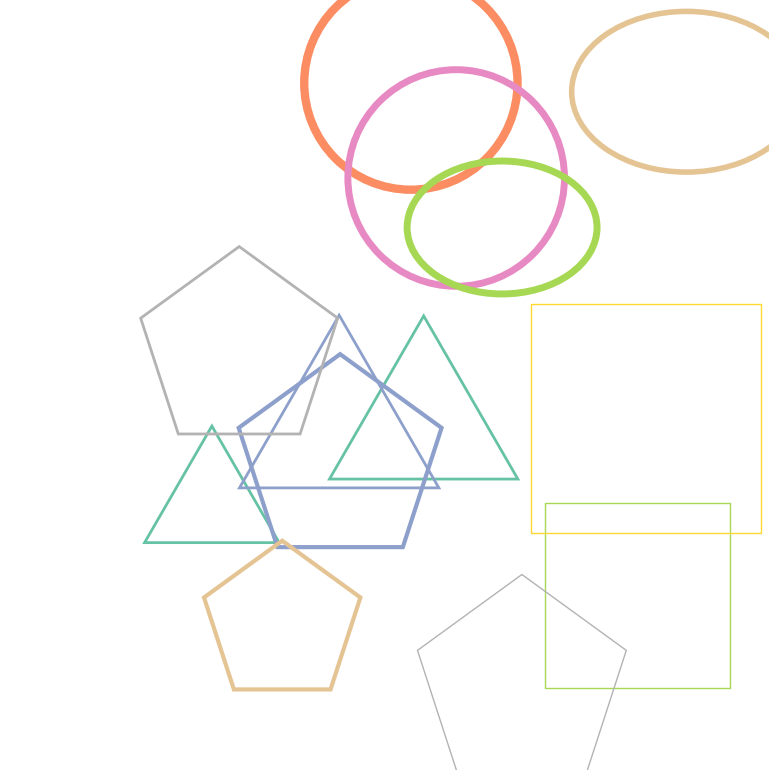[{"shape": "triangle", "thickness": 1, "radius": 0.71, "center": [0.55, 0.448]}, {"shape": "triangle", "thickness": 1, "radius": 0.5, "center": [0.275, 0.346]}, {"shape": "circle", "thickness": 3, "radius": 0.69, "center": [0.534, 0.892]}, {"shape": "pentagon", "thickness": 1.5, "radius": 0.69, "center": [0.442, 0.402]}, {"shape": "triangle", "thickness": 1, "radius": 0.75, "center": [0.44, 0.441]}, {"shape": "circle", "thickness": 2.5, "radius": 0.7, "center": [0.592, 0.769]}, {"shape": "oval", "thickness": 2.5, "radius": 0.62, "center": [0.652, 0.705]}, {"shape": "square", "thickness": 0.5, "radius": 0.6, "center": [0.828, 0.227]}, {"shape": "square", "thickness": 0.5, "radius": 0.74, "center": [0.839, 0.456]}, {"shape": "oval", "thickness": 2, "radius": 0.75, "center": [0.892, 0.881]}, {"shape": "pentagon", "thickness": 1.5, "radius": 0.53, "center": [0.367, 0.191]}, {"shape": "pentagon", "thickness": 0.5, "radius": 0.71, "center": [0.678, 0.111]}, {"shape": "pentagon", "thickness": 1, "radius": 0.67, "center": [0.311, 0.545]}]